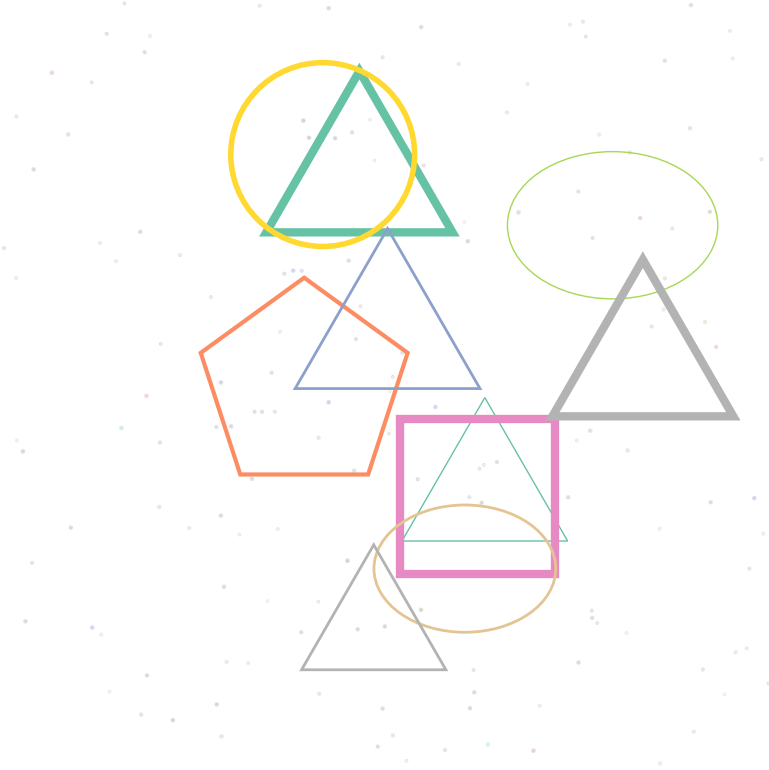[{"shape": "triangle", "thickness": 3, "radius": 0.7, "center": [0.467, 0.768]}, {"shape": "triangle", "thickness": 0.5, "radius": 0.62, "center": [0.63, 0.359]}, {"shape": "pentagon", "thickness": 1.5, "radius": 0.71, "center": [0.395, 0.498]}, {"shape": "triangle", "thickness": 1, "radius": 0.69, "center": [0.503, 0.565]}, {"shape": "square", "thickness": 3, "radius": 0.5, "center": [0.62, 0.355]}, {"shape": "oval", "thickness": 0.5, "radius": 0.68, "center": [0.796, 0.707]}, {"shape": "circle", "thickness": 2, "radius": 0.6, "center": [0.419, 0.799]}, {"shape": "oval", "thickness": 1, "radius": 0.59, "center": [0.604, 0.262]}, {"shape": "triangle", "thickness": 3, "radius": 0.68, "center": [0.835, 0.527]}, {"shape": "triangle", "thickness": 1, "radius": 0.54, "center": [0.485, 0.184]}]